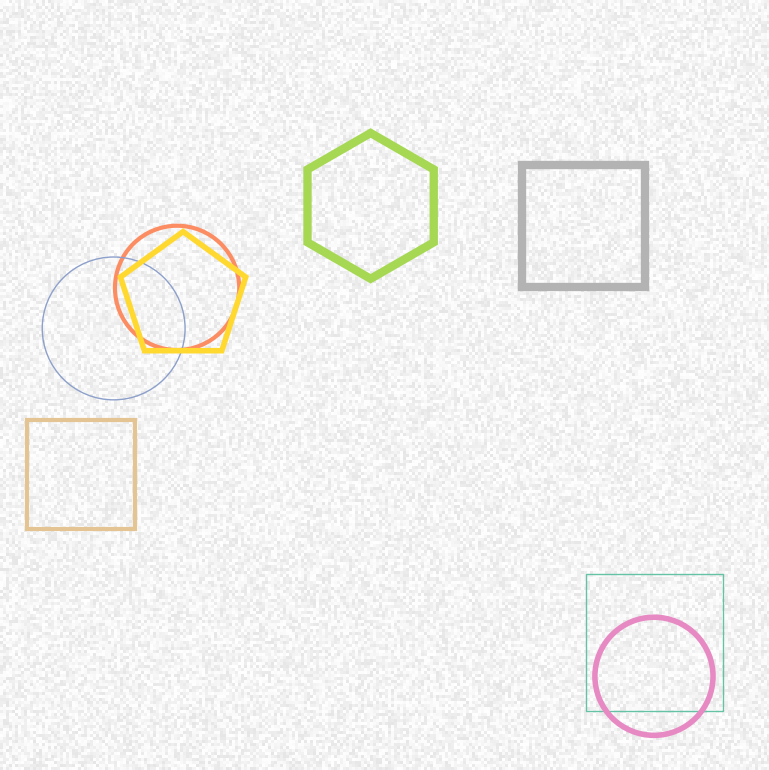[{"shape": "square", "thickness": 0.5, "radius": 0.44, "center": [0.85, 0.165]}, {"shape": "circle", "thickness": 1.5, "radius": 0.4, "center": [0.23, 0.626]}, {"shape": "circle", "thickness": 0.5, "radius": 0.46, "center": [0.148, 0.573]}, {"shape": "circle", "thickness": 2, "radius": 0.38, "center": [0.849, 0.122]}, {"shape": "hexagon", "thickness": 3, "radius": 0.47, "center": [0.481, 0.733]}, {"shape": "pentagon", "thickness": 2, "radius": 0.43, "center": [0.238, 0.614]}, {"shape": "square", "thickness": 1.5, "radius": 0.35, "center": [0.105, 0.384]}, {"shape": "square", "thickness": 3, "radius": 0.4, "center": [0.758, 0.707]}]